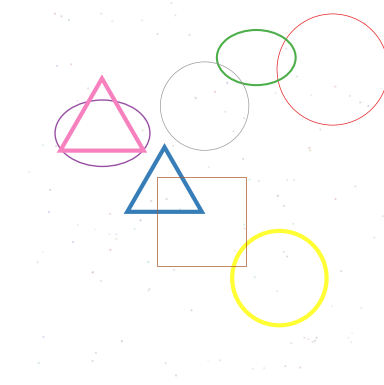[{"shape": "circle", "thickness": 0.5, "radius": 0.72, "center": [0.864, 0.819]}, {"shape": "triangle", "thickness": 3, "radius": 0.56, "center": [0.427, 0.506]}, {"shape": "oval", "thickness": 1.5, "radius": 0.51, "center": [0.666, 0.85]}, {"shape": "oval", "thickness": 1, "radius": 0.62, "center": [0.266, 0.654]}, {"shape": "circle", "thickness": 3, "radius": 0.61, "center": [0.726, 0.278]}, {"shape": "square", "thickness": 0.5, "radius": 0.58, "center": [0.524, 0.425]}, {"shape": "triangle", "thickness": 3, "radius": 0.62, "center": [0.265, 0.671]}, {"shape": "circle", "thickness": 0.5, "radius": 0.57, "center": [0.531, 0.724]}]